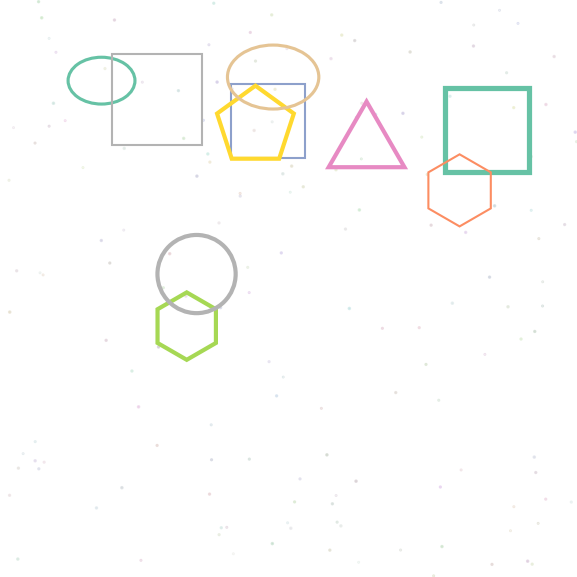[{"shape": "square", "thickness": 2.5, "radius": 0.36, "center": [0.843, 0.775]}, {"shape": "oval", "thickness": 1.5, "radius": 0.29, "center": [0.176, 0.859]}, {"shape": "hexagon", "thickness": 1, "radius": 0.31, "center": [0.796, 0.669]}, {"shape": "square", "thickness": 1, "radius": 0.32, "center": [0.464, 0.789]}, {"shape": "triangle", "thickness": 2, "radius": 0.38, "center": [0.635, 0.748]}, {"shape": "hexagon", "thickness": 2, "radius": 0.29, "center": [0.323, 0.434]}, {"shape": "pentagon", "thickness": 2, "radius": 0.35, "center": [0.442, 0.781]}, {"shape": "oval", "thickness": 1.5, "radius": 0.4, "center": [0.473, 0.866]}, {"shape": "square", "thickness": 1, "radius": 0.39, "center": [0.272, 0.827]}, {"shape": "circle", "thickness": 2, "radius": 0.34, "center": [0.34, 0.525]}]